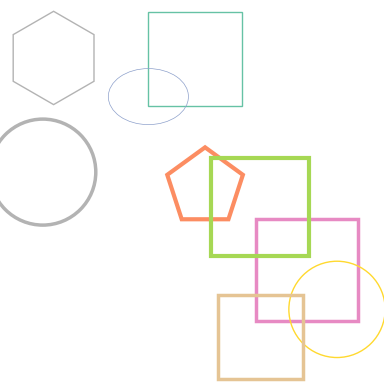[{"shape": "square", "thickness": 1, "radius": 0.61, "center": [0.507, 0.846]}, {"shape": "pentagon", "thickness": 3, "radius": 0.52, "center": [0.533, 0.514]}, {"shape": "oval", "thickness": 0.5, "radius": 0.52, "center": [0.385, 0.749]}, {"shape": "square", "thickness": 2.5, "radius": 0.66, "center": [0.797, 0.299]}, {"shape": "square", "thickness": 3, "radius": 0.64, "center": [0.675, 0.462]}, {"shape": "circle", "thickness": 1, "radius": 0.63, "center": [0.875, 0.196]}, {"shape": "square", "thickness": 2.5, "radius": 0.55, "center": [0.676, 0.125]}, {"shape": "hexagon", "thickness": 1, "radius": 0.61, "center": [0.139, 0.849]}, {"shape": "circle", "thickness": 2.5, "radius": 0.69, "center": [0.111, 0.553]}]